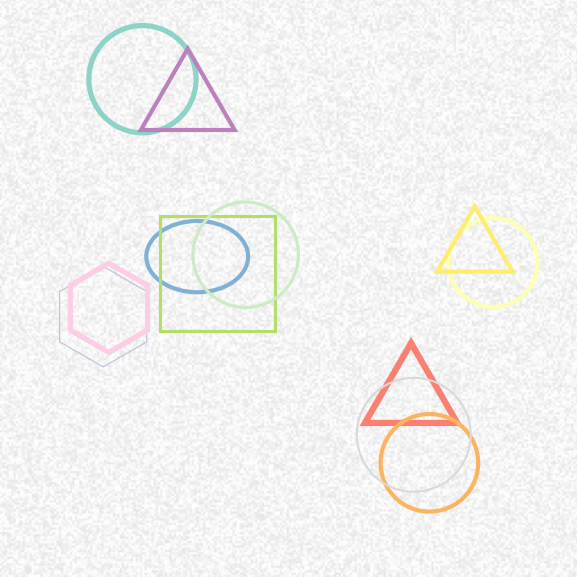[{"shape": "circle", "thickness": 2.5, "radius": 0.46, "center": [0.247, 0.862]}, {"shape": "circle", "thickness": 2, "radius": 0.38, "center": [0.854, 0.545]}, {"shape": "hexagon", "thickness": 0.5, "radius": 0.44, "center": [0.179, 0.451]}, {"shape": "triangle", "thickness": 3, "radius": 0.46, "center": [0.712, 0.313]}, {"shape": "oval", "thickness": 2, "radius": 0.44, "center": [0.341, 0.555]}, {"shape": "circle", "thickness": 2, "radius": 0.42, "center": [0.744, 0.198]}, {"shape": "square", "thickness": 1.5, "radius": 0.5, "center": [0.377, 0.525]}, {"shape": "hexagon", "thickness": 2.5, "radius": 0.39, "center": [0.189, 0.466]}, {"shape": "circle", "thickness": 1, "radius": 0.49, "center": [0.716, 0.246]}, {"shape": "triangle", "thickness": 2, "radius": 0.47, "center": [0.325, 0.821]}, {"shape": "circle", "thickness": 1.5, "radius": 0.46, "center": [0.425, 0.558]}, {"shape": "triangle", "thickness": 2, "radius": 0.38, "center": [0.822, 0.566]}]